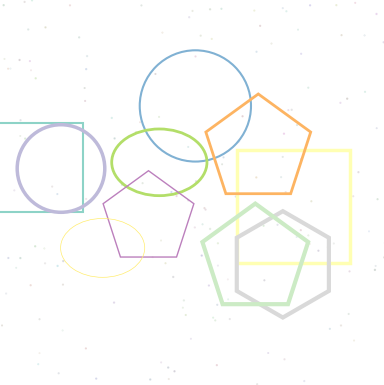[{"shape": "square", "thickness": 1.5, "radius": 0.58, "center": [0.1, 0.565]}, {"shape": "square", "thickness": 2.5, "radius": 0.73, "center": [0.761, 0.464]}, {"shape": "circle", "thickness": 2.5, "radius": 0.57, "center": [0.158, 0.562]}, {"shape": "circle", "thickness": 1.5, "radius": 0.72, "center": [0.507, 0.725]}, {"shape": "pentagon", "thickness": 2, "radius": 0.72, "center": [0.671, 0.613]}, {"shape": "oval", "thickness": 2, "radius": 0.62, "center": [0.414, 0.578]}, {"shape": "hexagon", "thickness": 3, "radius": 0.69, "center": [0.735, 0.313]}, {"shape": "pentagon", "thickness": 1, "radius": 0.62, "center": [0.386, 0.433]}, {"shape": "pentagon", "thickness": 3, "radius": 0.72, "center": [0.663, 0.327]}, {"shape": "oval", "thickness": 0.5, "radius": 0.55, "center": [0.267, 0.356]}]